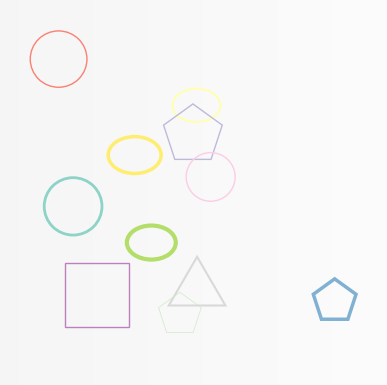[{"shape": "circle", "thickness": 2, "radius": 0.37, "center": [0.189, 0.464]}, {"shape": "oval", "thickness": 1.5, "radius": 0.31, "center": [0.507, 0.726]}, {"shape": "pentagon", "thickness": 1, "radius": 0.4, "center": [0.498, 0.65]}, {"shape": "circle", "thickness": 1, "radius": 0.37, "center": [0.151, 0.847]}, {"shape": "pentagon", "thickness": 2.5, "radius": 0.29, "center": [0.864, 0.218]}, {"shape": "oval", "thickness": 3, "radius": 0.32, "center": [0.39, 0.37]}, {"shape": "circle", "thickness": 1, "radius": 0.32, "center": [0.544, 0.54]}, {"shape": "triangle", "thickness": 1.5, "radius": 0.42, "center": [0.509, 0.249]}, {"shape": "square", "thickness": 1, "radius": 0.42, "center": [0.25, 0.233]}, {"shape": "pentagon", "thickness": 0.5, "radius": 0.29, "center": [0.464, 0.183]}, {"shape": "oval", "thickness": 2.5, "radius": 0.34, "center": [0.348, 0.597]}]